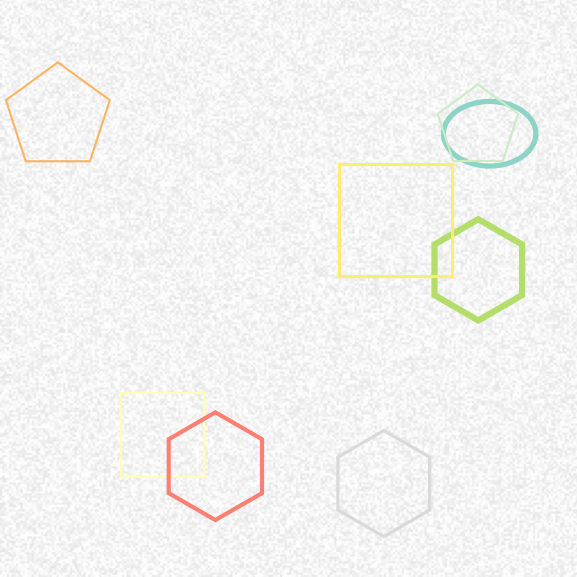[{"shape": "oval", "thickness": 2.5, "radius": 0.4, "center": [0.848, 0.768]}, {"shape": "square", "thickness": 1, "radius": 0.36, "center": [0.281, 0.246]}, {"shape": "hexagon", "thickness": 2, "radius": 0.47, "center": [0.373, 0.192]}, {"shape": "pentagon", "thickness": 1, "radius": 0.47, "center": [0.1, 0.796]}, {"shape": "hexagon", "thickness": 3, "radius": 0.44, "center": [0.828, 0.532]}, {"shape": "hexagon", "thickness": 1.5, "radius": 0.46, "center": [0.665, 0.162]}, {"shape": "pentagon", "thickness": 1, "radius": 0.37, "center": [0.828, 0.78]}, {"shape": "square", "thickness": 1.5, "radius": 0.49, "center": [0.685, 0.618]}]